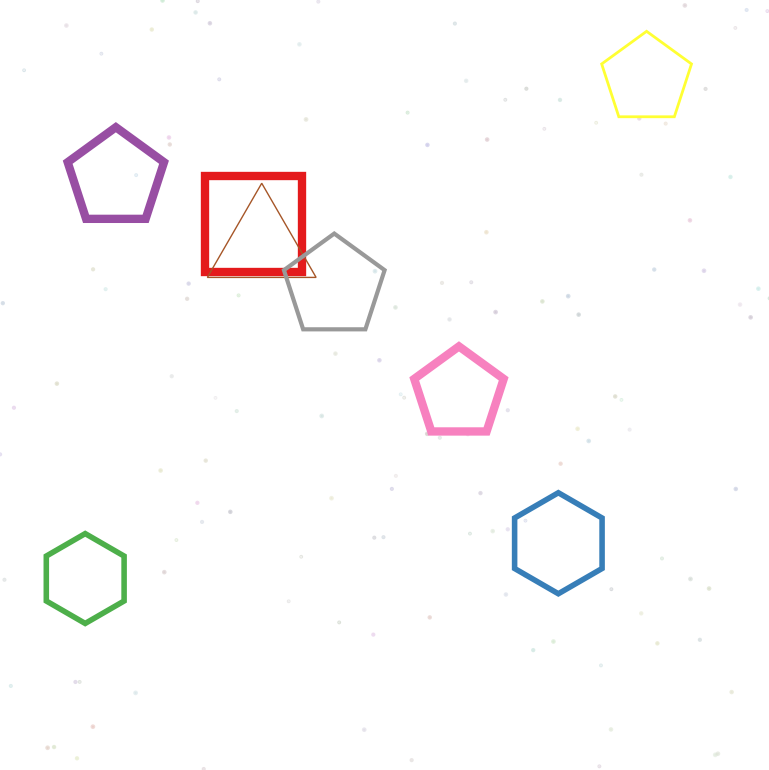[{"shape": "square", "thickness": 3, "radius": 0.31, "center": [0.329, 0.709]}, {"shape": "hexagon", "thickness": 2, "radius": 0.33, "center": [0.725, 0.294]}, {"shape": "hexagon", "thickness": 2, "radius": 0.29, "center": [0.111, 0.249]}, {"shape": "pentagon", "thickness": 3, "radius": 0.33, "center": [0.15, 0.769]}, {"shape": "pentagon", "thickness": 1, "radius": 0.31, "center": [0.84, 0.898]}, {"shape": "triangle", "thickness": 0.5, "radius": 0.41, "center": [0.34, 0.68]}, {"shape": "pentagon", "thickness": 3, "radius": 0.31, "center": [0.596, 0.489]}, {"shape": "pentagon", "thickness": 1.5, "radius": 0.34, "center": [0.434, 0.628]}]